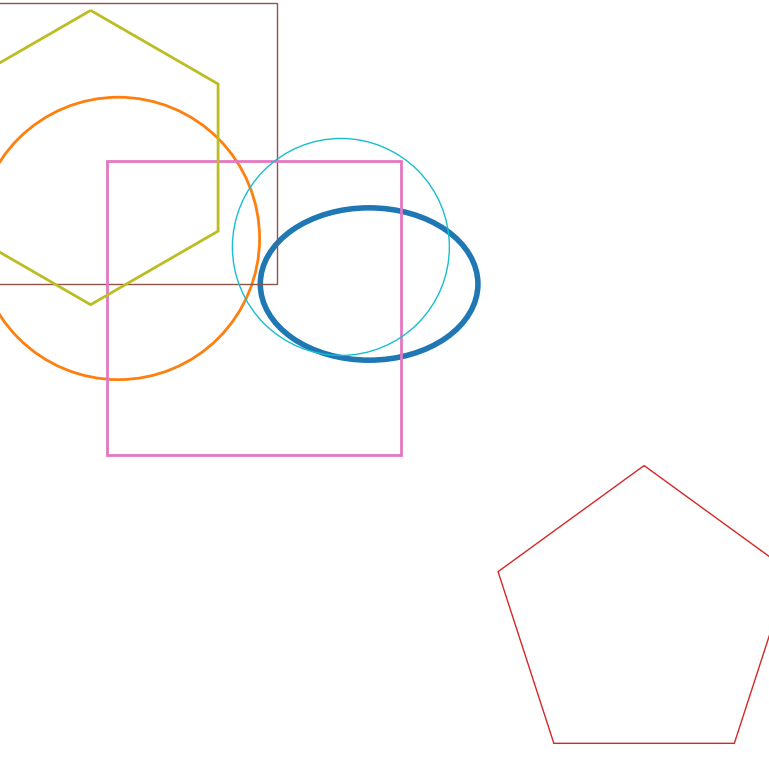[{"shape": "oval", "thickness": 2, "radius": 0.71, "center": [0.479, 0.631]}, {"shape": "circle", "thickness": 1, "radius": 0.92, "center": [0.154, 0.69]}, {"shape": "pentagon", "thickness": 0.5, "radius": 1.0, "center": [0.836, 0.196]}, {"shape": "square", "thickness": 0.5, "radius": 0.91, "center": [0.177, 0.814]}, {"shape": "square", "thickness": 1, "radius": 0.95, "center": [0.33, 0.6]}, {"shape": "hexagon", "thickness": 1, "radius": 0.96, "center": [0.118, 0.795]}, {"shape": "circle", "thickness": 0.5, "radius": 0.7, "center": [0.443, 0.679]}]